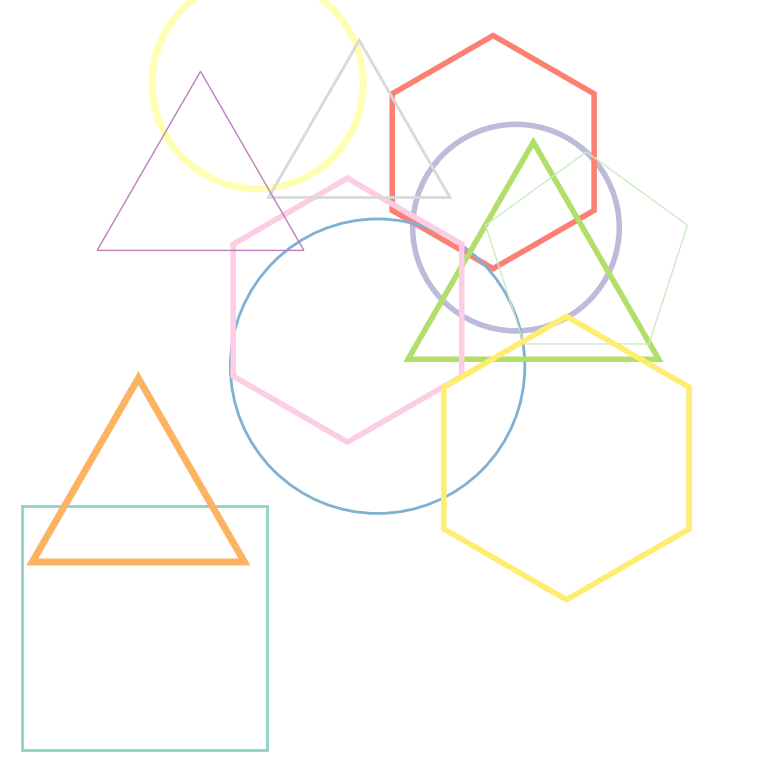[{"shape": "square", "thickness": 1, "radius": 0.79, "center": [0.188, 0.184]}, {"shape": "circle", "thickness": 2.5, "radius": 0.69, "center": [0.335, 0.892]}, {"shape": "circle", "thickness": 2, "radius": 0.67, "center": [0.67, 0.704]}, {"shape": "hexagon", "thickness": 2, "radius": 0.76, "center": [0.64, 0.802]}, {"shape": "circle", "thickness": 1, "radius": 0.96, "center": [0.49, 0.524]}, {"shape": "triangle", "thickness": 2.5, "radius": 0.8, "center": [0.18, 0.35]}, {"shape": "triangle", "thickness": 2, "radius": 0.94, "center": [0.693, 0.627]}, {"shape": "hexagon", "thickness": 2, "radius": 0.86, "center": [0.451, 0.597]}, {"shape": "triangle", "thickness": 1, "radius": 0.68, "center": [0.467, 0.812]}, {"shape": "triangle", "thickness": 0.5, "radius": 0.78, "center": [0.26, 0.752]}, {"shape": "pentagon", "thickness": 0.5, "radius": 0.69, "center": [0.762, 0.665]}, {"shape": "hexagon", "thickness": 2, "radius": 0.92, "center": [0.736, 0.405]}]